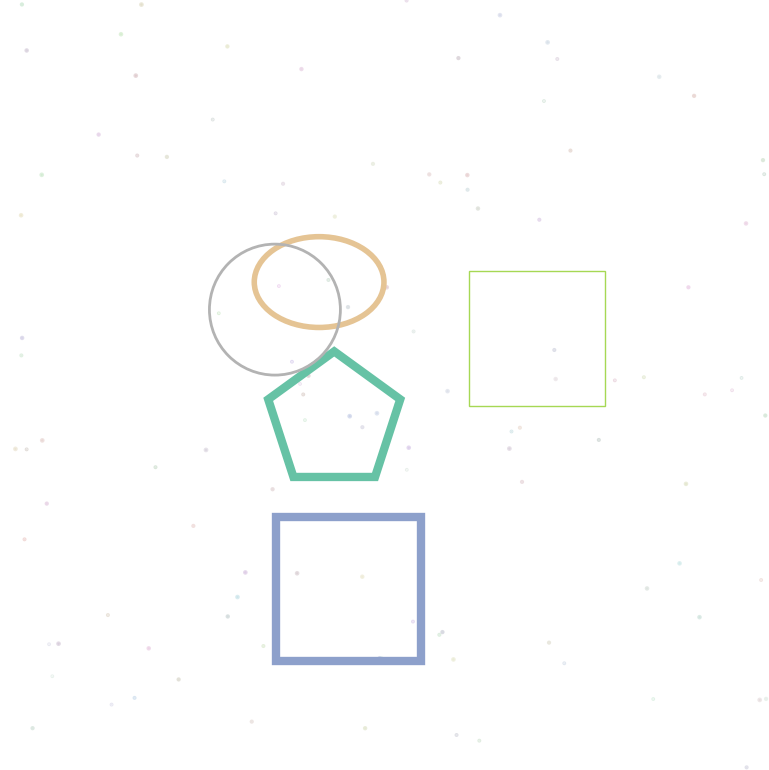[{"shape": "pentagon", "thickness": 3, "radius": 0.45, "center": [0.434, 0.453]}, {"shape": "square", "thickness": 3, "radius": 0.47, "center": [0.453, 0.235]}, {"shape": "square", "thickness": 0.5, "radius": 0.44, "center": [0.698, 0.56]}, {"shape": "oval", "thickness": 2, "radius": 0.42, "center": [0.414, 0.634]}, {"shape": "circle", "thickness": 1, "radius": 0.43, "center": [0.357, 0.598]}]